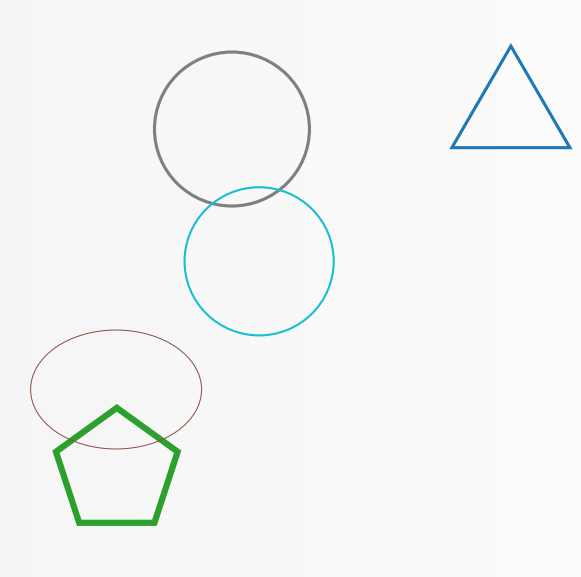[{"shape": "triangle", "thickness": 1.5, "radius": 0.59, "center": [0.879, 0.802]}, {"shape": "pentagon", "thickness": 3, "radius": 0.55, "center": [0.201, 0.183]}, {"shape": "oval", "thickness": 0.5, "radius": 0.74, "center": [0.2, 0.325]}, {"shape": "circle", "thickness": 1.5, "radius": 0.67, "center": [0.399, 0.776]}, {"shape": "circle", "thickness": 1, "radius": 0.64, "center": [0.446, 0.547]}]